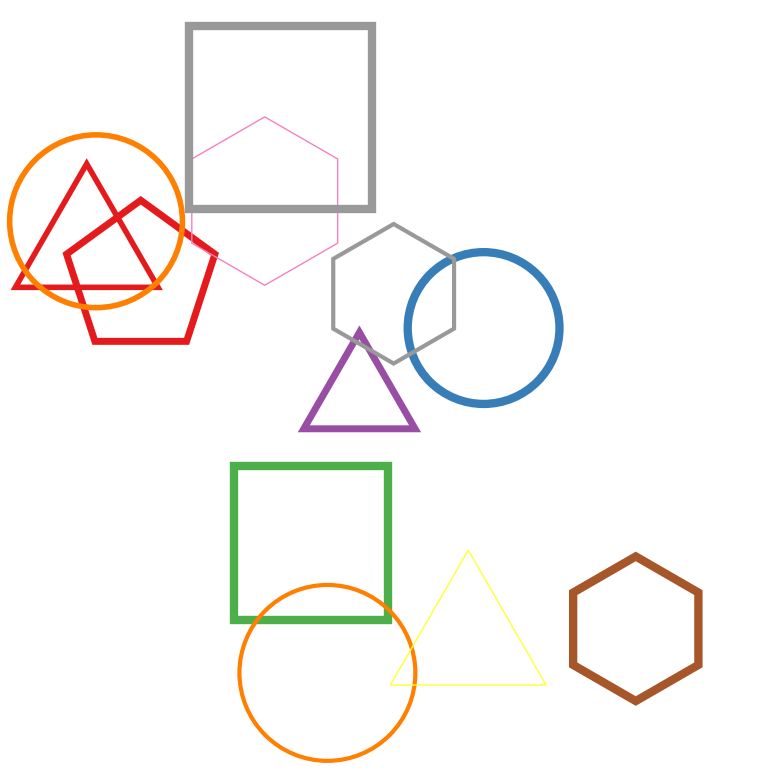[{"shape": "triangle", "thickness": 2, "radius": 0.53, "center": [0.113, 0.68]}, {"shape": "pentagon", "thickness": 2.5, "radius": 0.51, "center": [0.183, 0.639]}, {"shape": "circle", "thickness": 3, "radius": 0.49, "center": [0.628, 0.574]}, {"shape": "square", "thickness": 3, "radius": 0.5, "center": [0.404, 0.295]}, {"shape": "triangle", "thickness": 2.5, "radius": 0.42, "center": [0.467, 0.485]}, {"shape": "circle", "thickness": 1.5, "radius": 0.57, "center": [0.425, 0.126]}, {"shape": "circle", "thickness": 2, "radius": 0.56, "center": [0.125, 0.713]}, {"shape": "triangle", "thickness": 0.5, "radius": 0.58, "center": [0.608, 0.169]}, {"shape": "hexagon", "thickness": 3, "radius": 0.47, "center": [0.826, 0.183]}, {"shape": "hexagon", "thickness": 0.5, "radius": 0.55, "center": [0.344, 0.739]}, {"shape": "hexagon", "thickness": 1.5, "radius": 0.45, "center": [0.511, 0.618]}, {"shape": "square", "thickness": 3, "radius": 0.6, "center": [0.365, 0.847]}]